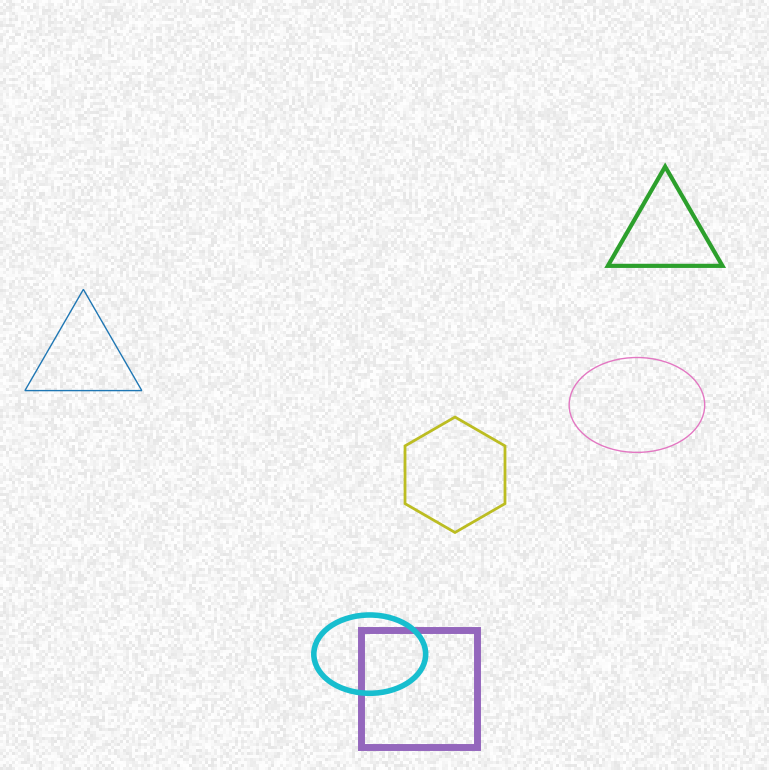[{"shape": "triangle", "thickness": 0.5, "radius": 0.44, "center": [0.108, 0.537]}, {"shape": "triangle", "thickness": 1.5, "radius": 0.43, "center": [0.864, 0.698]}, {"shape": "square", "thickness": 2.5, "radius": 0.38, "center": [0.544, 0.106]}, {"shape": "oval", "thickness": 0.5, "radius": 0.44, "center": [0.827, 0.474]}, {"shape": "hexagon", "thickness": 1, "radius": 0.37, "center": [0.591, 0.383]}, {"shape": "oval", "thickness": 2, "radius": 0.36, "center": [0.48, 0.15]}]